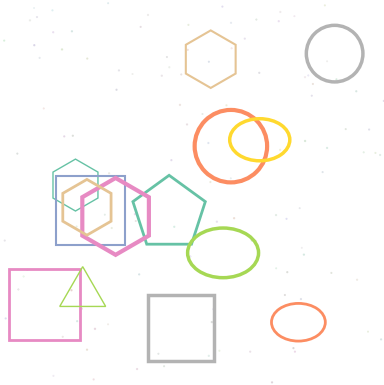[{"shape": "pentagon", "thickness": 2, "radius": 0.49, "center": [0.439, 0.446]}, {"shape": "hexagon", "thickness": 1, "radius": 0.34, "center": [0.196, 0.519]}, {"shape": "circle", "thickness": 3, "radius": 0.47, "center": [0.6, 0.62]}, {"shape": "oval", "thickness": 2, "radius": 0.35, "center": [0.775, 0.163]}, {"shape": "square", "thickness": 1.5, "radius": 0.45, "center": [0.234, 0.454]}, {"shape": "hexagon", "thickness": 3, "radius": 0.5, "center": [0.3, 0.438]}, {"shape": "square", "thickness": 2, "radius": 0.46, "center": [0.116, 0.209]}, {"shape": "triangle", "thickness": 1, "radius": 0.34, "center": [0.215, 0.239]}, {"shape": "oval", "thickness": 2.5, "radius": 0.46, "center": [0.579, 0.343]}, {"shape": "oval", "thickness": 2.5, "radius": 0.39, "center": [0.675, 0.637]}, {"shape": "hexagon", "thickness": 2, "radius": 0.36, "center": [0.226, 0.462]}, {"shape": "hexagon", "thickness": 1.5, "radius": 0.37, "center": [0.547, 0.846]}, {"shape": "circle", "thickness": 2.5, "radius": 0.37, "center": [0.869, 0.861]}, {"shape": "square", "thickness": 2.5, "radius": 0.43, "center": [0.469, 0.147]}]